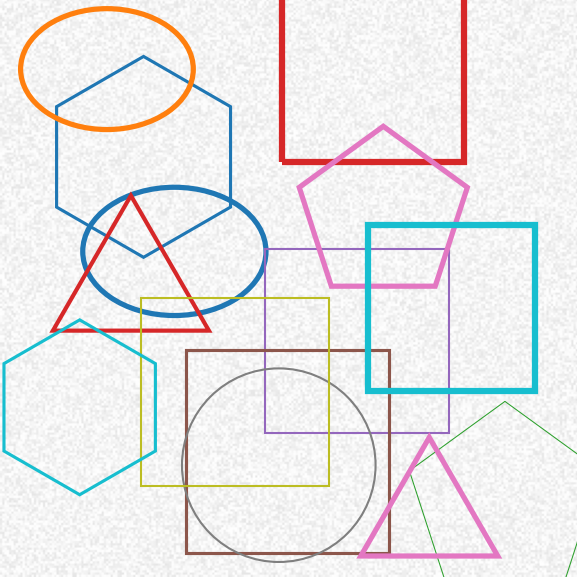[{"shape": "oval", "thickness": 2.5, "radius": 0.79, "center": [0.302, 0.564]}, {"shape": "hexagon", "thickness": 1.5, "radius": 0.87, "center": [0.249, 0.727]}, {"shape": "oval", "thickness": 2.5, "radius": 0.75, "center": [0.185, 0.879]}, {"shape": "pentagon", "thickness": 0.5, "radius": 0.87, "center": [0.874, 0.13]}, {"shape": "triangle", "thickness": 2, "radius": 0.78, "center": [0.227, 0.505]}, {"shape": "square", "thickness": 3, "radius": 0.79, "center": [0.646, 0.875]}, {"shape": "square", "thickness": 1, "radius": 0.8, "center": [0.618, 0.409]}, {"shape": "square", "thickness": 1.5, "radius": 0.88, "center": [0.498, 0.217]}, {"shape": "pentagon", "thickness": 2.5, "radius": 0.77, "center": [0.664, 0.627]}, {"shape": "triangle", "thickness": 2.5, "radius": 0.68, "center": [0.743, 0.105]}, {"shape": "circle", "thickness": 1, "radius": 0.84, "center": [0.483, 0.194]}, {"shape": "square", "thickness": 1, "radius": 0.81, "center": [0.407, 0.32]}, {"shape": "hexagon", "thickness": 1.5, "radius": 0.76, "center": [0.138, 0.294]}, {"shape": "square", "thickness": 3, "radius": 0.72, "center": [0.782, 0.465]}]